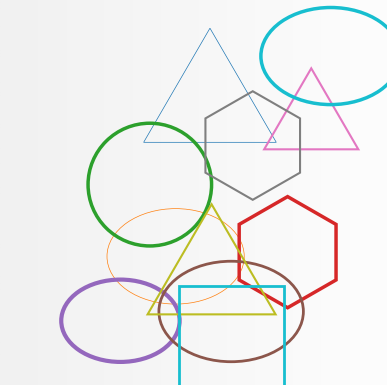[{"shape": "triangle", "thickness": 0.5, "radius": 0.99, "center": [0.542, 0.729]}, {"shape": "oval", "thickness": 0.5, "radius": 0.89, "center": [0.453, 0.334]}, {"shape": "circle", "thickness": 2.5, "radius": 0.8, "center": [0.387, 0.521]}, {"shape": "hexagon", "thickness": 2.5, "radius": 0.72, "center": [0.742, 0.345]}, {"shape": "oval", "thickness": 3, "radius": 0.76, "center": [0.311, 0.167]}, {"shape": "oval", "thickness": 2, "radius": 0.93, "center": [0.596, 0.191]}, {"shape": "triangle", "thickness": 1.5, "radius": 0.7, "center": [0.803, 0.682]}, {"shape": "hexagon", "thickness": 1.5, "radius": 0.7, "center": [0.652, 0.622]}, {"shape": "triangle", "thickness": 1.5, "radius": 0.95, "center": [0.546, 0.279]}, {"shape": "square", "thickness": 2, "radius": 0.68, "center": [0.597, 0.121]}, {"shape": "oval", "thickness": 2.5, "radius": 0.9, "center": [0.853, 0.854]}]